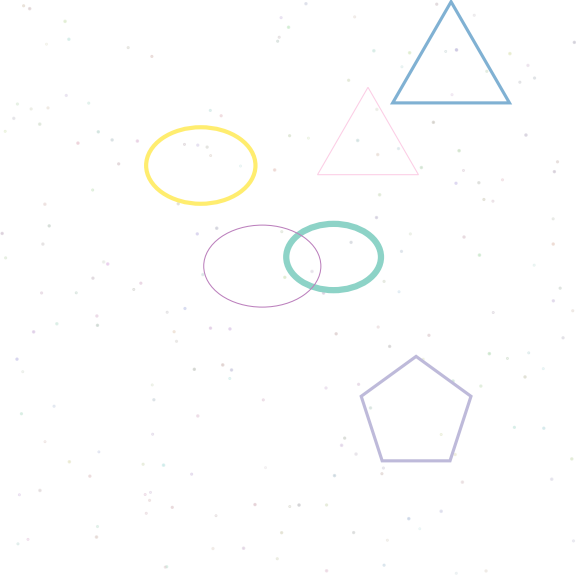[{"shape": "oval", "thickness": 3, "radius": 0.41, "center": [0.578, 0.554]}, {"shape": "pentagon", "thickness": 1.5, "radius": 0.5, "center": [0.721, 0.282]}, {"shape": "triangle", "thickness": 1.5, "radius": 0.58, "center": [0.781, 0.879]}, {"shape": "triangle", "thickness": 0.5, "radius": 0.5, "center": [0.637, 0.747]}, {"shape": "oval", "thickness": 0.5, "radius": 0.51, "center": [0.454, 0.538]}, {"shape": "oval", "thickness": 2, "radius": 0.47, "center": [0.348, 0.713]}]